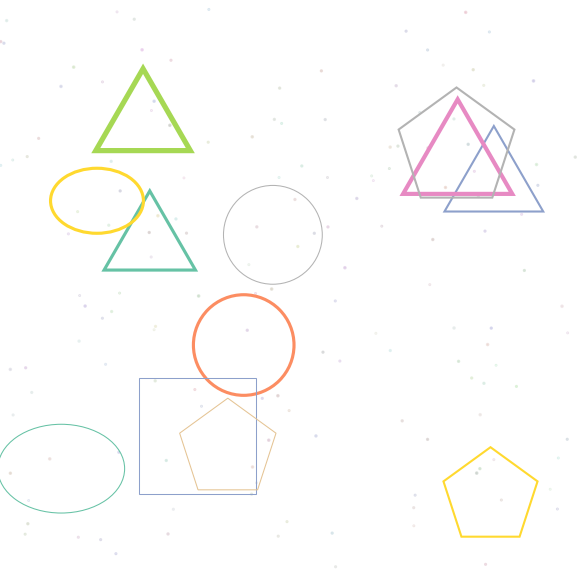[{"shape": "oval", "thickness": 0.5, "radius": 0.55, "center": [0.106, 0.188]}, {"shape": "triangle", "thickness": 1.5, "radius": 0.46, "center": [0.259, 0.577]}, {"shape": "circle", "thickness": 1.5, "radius": 0.44, "center": [0.422, 0.402]}, {"shape": "square", "thickness": 0.5, "radius": 0.5, "center": [0.342, 0.244]}, {"shape": "triangle", "thickness": 1, "radius": 0.49, "center": [0.855, 0.682]}, {"shape": "triangle", "thickness": 2, "radius": 0.55, "center": [0.792, 0.718]}, {"shape": "triangle", "thickness": 2.5, "radius": 0.47, "center": [0.248, 0.786]}, {"shape": "oval", "thickness": 1.5, "radius": 0.4, "center": [0.168, 0.651]}, {"shape": "pentagon", "thickness": 1, "radius": 0.43, "center": [0.849, 0.139]}, {"shape": "pentagon", "thickness": 0.5, "radius": 0.44, "center": [0.394, 0.222]}, {"shape": "pentagon", "thickness": 1, "radius": 0.53, "center": [0.791, 0.742]}, {"shape": "circle", "thickness": 0.5, "radius": 0.43, "center": [0.473, 0.592]}]